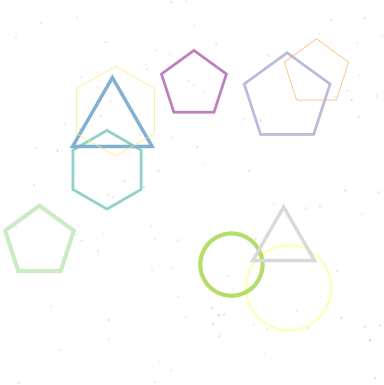[{"shape": "hexagon", "thickness": 2, "radius": 0.51, "center": [0.278, 0.559]}, {"shape": "circle", "thickness": 1.5, "radius": 0.55, "center": [0.75, 0.253]}, {"shape": "pentagon", "thickness": 2, "radius": 0.59, "center": [0.746, 0.746]}, {"shape": "triangle", "thickness": 2.5, "radius": 0.6, "center": [0.292, 0.679]}, {"shape": "pentagon", "thickness": 0.5, "radius": 0.44, "center": [0.822, 0.811]}, {"shape": "circle", "thickness": 3, "radius": 0.4, "center": [0.601, 0.313]}, {"shape": "triangle", "thickness": 2.5, "radius": 0.46, "center": [0.737, 0.37]}, {"shape": "pentagon", "thickness": 2, "radius": 0.44, "center": [0.504, 0.78]}, {"shape": "pentagon", "thickness": 3, "radius": 0.47, "center": [0.102, 0.372]}, {"shape": "hexagon", "thickness": 0.5, "radius": 0.58, "center": [0.3, 0.712]}]